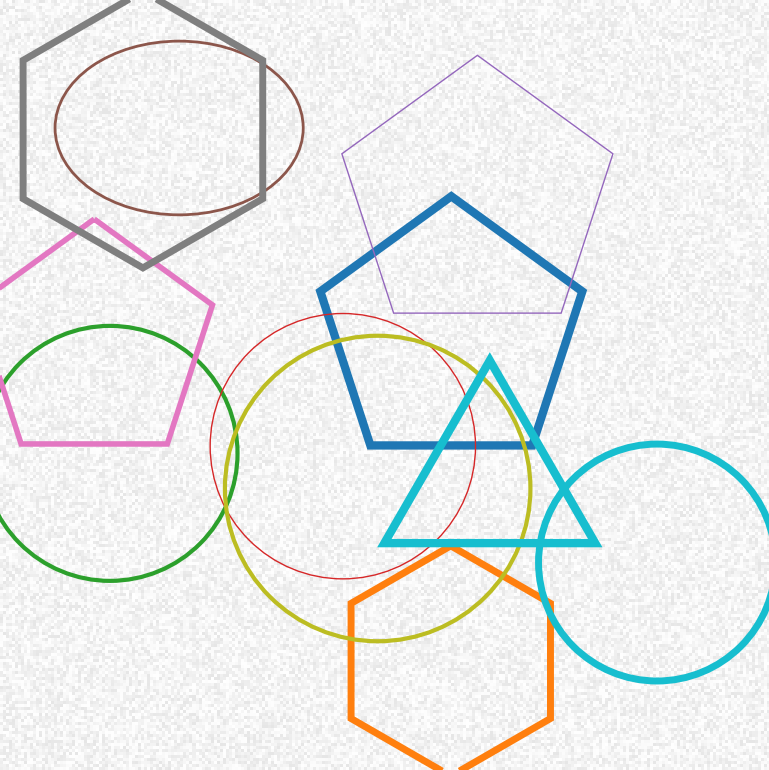[{"shape": "pentagon", "thickness": 3, "radius": 0.89, "center": [0.586, 0.566]}, {"shape": "hexagon", "thickness": 2.5, "radius": 0.75, "center": [0.585, 0.142]}, {"shape": "circle", "thickness": 1.5, "radius": 0.83, "center": [0.143, 0.411]}, {"shape": "circle", "thickness": 0.5, "radius": 0.86, "center": [0.445, 0.421]}, {"shape": "pentagon", "thickness": 0.5, "radius": 0.93, "center": [0.62, 0.743]}, {"shape": "oval", "thickness": 1, "radius": 0.81, "center": [0.233, 0.834]}, {"shape": "pentagon", "thickness": 2, "radius": 0.81, "center": [0.122, 0.554]}, {"shape": "hexagon", "thickness": 2.5, "radius": 0.9, "center": [0.186, 0.832]}, {"shape": "circle", "thickness": 1.5, "radius": 0.99, "center": [0.49, 0.366]}, {"shape": "circle", "thickness": 2.5, "radius": 0.77, "center": [0.853, 0.269]}, {"shape": "triangle", "thickness": 3, "radius": 0.79, "center": [0.636, 0.374]}]